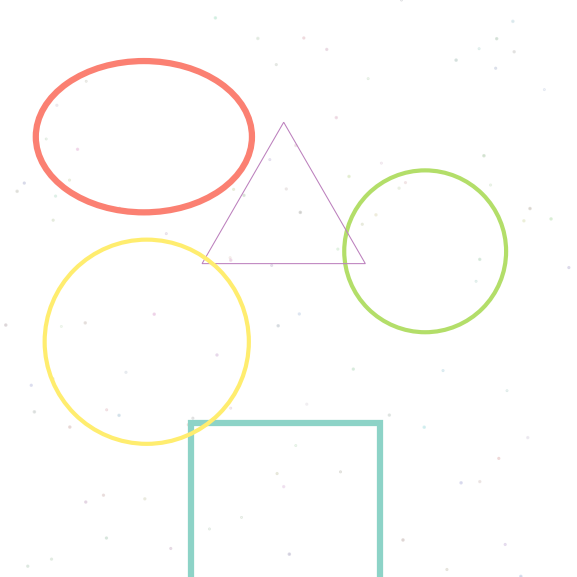[{"shape": "square", "thickness": 3, "radius": 0.82, "center": [0.495, 0.103]}, {"shape": "oval", "thickness": 3, "radius": 0.94, "center": [0.249, 0.762]}, {"shape": "circle", "thickness": 2, "radius": 0.7, "center": [0.736, 0.564]}, {"shape": "triangle", "thickness": 0.5, "radius": 0.82, "center": [0.491, 0.624]}, {"shape": "circle", "thickness": 2, "radius": 0.88, "center": [0.254, 0.407]}]